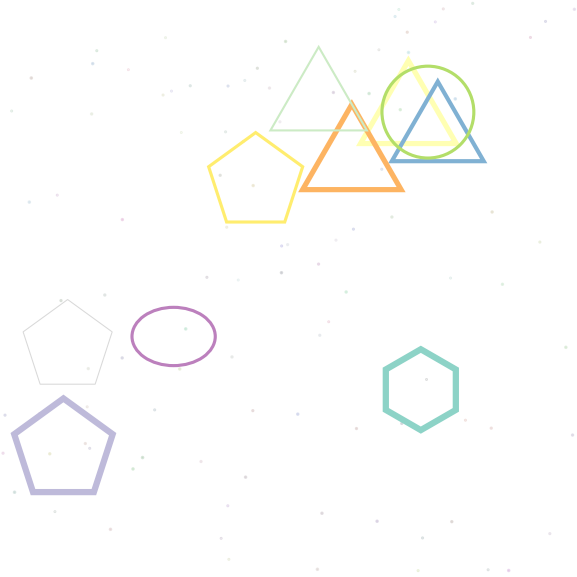[{"shape": "hexagon", "thickness": 3, "radius": 0.35, "center": [0.729, 0.324]}, {"shape": "triangle", "thickness": 2.5, "radius": 0.48, "center": [0.707, 0.798]}, {"shape": "pentagon", "thickness": 3, "radius": 0.45, "center": [0.11, 0.22]}, {"shape": "triangle", "thickness": 2, "radius": 0.46, "center": [0.758, 0.766]}, {"shape": "triangle", "thickness": 2.5, "radius": 0.49, "center": [0.609, 0.72]}, {"shape": "circle", "thickness": 1.5, "radius": 0.4, "center": [0.741, 0.805]}, {"shape": "pentagon", "thickness": 0.5, "radius": 0.41, "center": [0.117, 0.399]}, {"shape": "oval", "thickness": 1.5, "radius": 0.36, "center": [0.301, 0.416]}, {"shape": "triangle", "thickness": 1, "radius": 0.48, "center": [0.552, 0.822]}, {"shape": "pentagon", "thickness": 1.5, "radius": 0.43, "center": [0.443, 0.684]}]